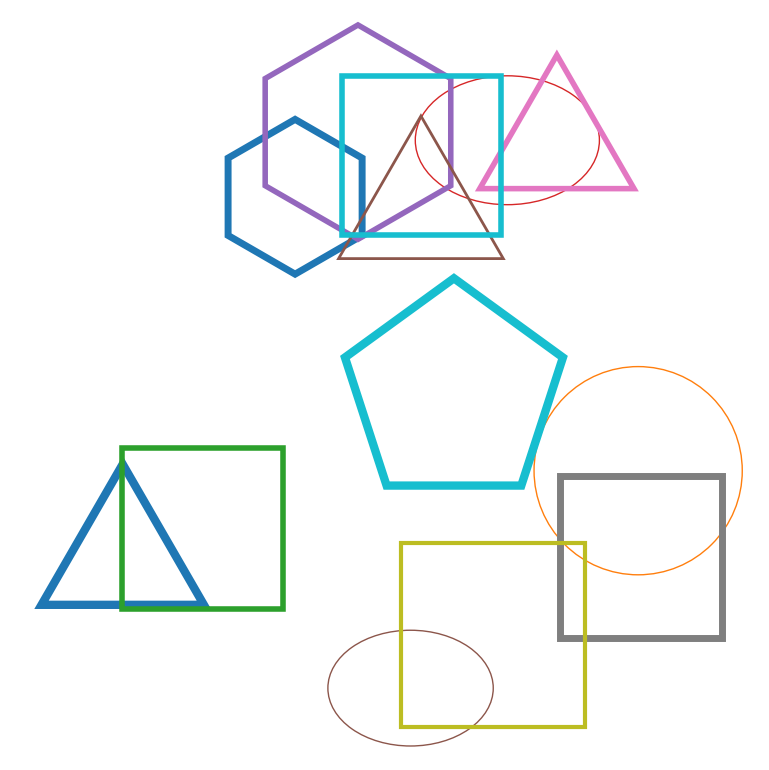[{"shape": "hexagon", "thickness": 2.5, "radius": 0.5, "center": [0.383, 0.744]}, {"shape": "triangle", "thickness": 3, "radius": 0.61, "center": [0.159, 0.275]}, {"shape": "circle", "thickness": 0.5, "radius": 0.68, "center": [0.829, 0.389]}, {"shape": "square", "thickness": 2, "radius": 0.52, "center": [0.263, 0.313]}, {"shape": "oval", "thickness": 0.5, "radius": 0.6, "center": [0.659, 0.818]}, {"shape": "hexagon", "thickness": 2, "radius": 0.7, "center": [0.465, 0.828]}, {"shape": "oval", "thickness": 0.5, "radius": 0.54, "center": [0.533, 0.106]}, {"shape": "triangle", "thickness": 1, "radius": 0.62, "center": [0.547, 0.726]}, {"shape": "triangle", "thickness": 2, "radius": 0.58, "center": [0.723, 0.813]}, {"shape": "square", "thickness": 2.5, "radius": 0.53, "center": [0.833, 0.276]}, {"shape": "square", "thickness": 1.5, "radius": 0.6, "center": [0.641, 0.175]}, {"shape": "square", "thickness": 2, "radius": 0.52, "center": [0.548, 0.798]}, {"shape": "pentagon", "thickness": 3, "radius": 0.74, "center": [0.59, 0.49]}]